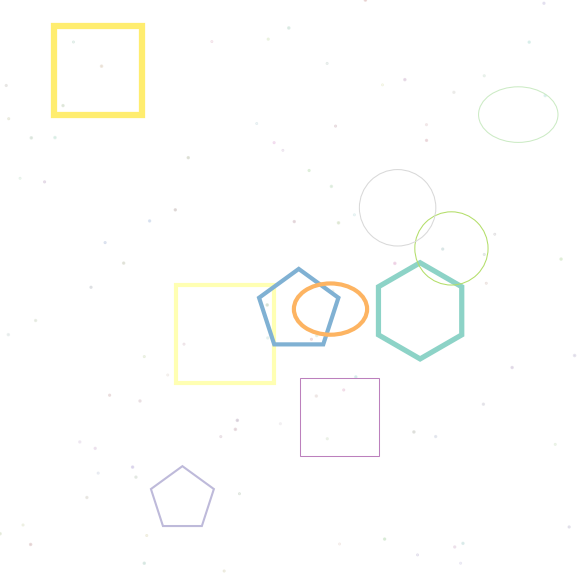[{"shape": "hexagon", "thickness": 2.5, "radius": 0.42, "center": [0.727, 0.461]}, {"shape": "square", "thickness": 2, "radius": 0.42, "center": [0.39, 0.421]}, {"shape": "pentagon", "thickness": 1, "radius": 0.29, "center": [0.316, 0.135]}, {"shape": "pentagon", "thickness": 2, "radius": 0.36, "center": [0.517, 0.461]}, {"shape": "oval", "thickness": 2, "radius": 0.32, "center": [0.572, 0.464]}, {"shape": "circle", "thickness": 0.5, "radius": 0.32, "center": [0.782, 0.569]}, {"shape": "circle", "thickness": 0.5, "radius": 0.33, "center": [0.688, 0.639]}, {"shape": "square", "thickness": 0.5, "radius": 0.34, "center": [0.587, 0.277]}, {"shape": "oval", "thickness": 0.5, "radius": 0.34, "center": [0.897, 0.801]}, {"shape": "square", "thickness": 3, "radius": 0.38, "center": [0.17, 0.877]}]